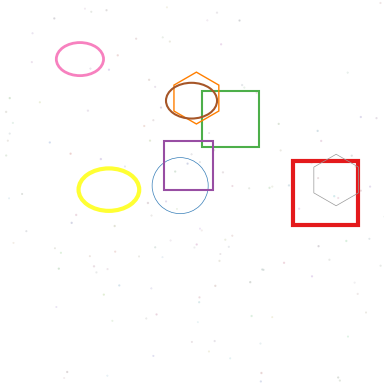[{"shape": "square", "thickness": 3, "radius": 0.42, "center": [0.846, 0.499]}, {"shape": "circle", "thickness": 0.5, "radius": 0.36, "center": [0.468, 0.518]}, {"shape": "square", "thickness": 1.5, "radius": 0.37, "center": [0.599, 0.691]}, {"shape": "square", "thickness": 1.5, "radius": 0.32, "center": [0.489, 0.57]}, {"shape": "hexagon", "thickness": 1, "radius": 0.34, "center": [0.51, 0.745]}, {"shape": "oval", "thickness": 3, "radius": 0.39, "center": [0.283, 0.507]}, {"shape": "oval", "thickness": 1.5, "radius": 0.33, "center": [0.497, 0.739]}, {"shape": "oval", "thickness": 2, "radius": 0.31, "center": [0.208, 0.846]}, {"shape": "hexagon", "thickness": 0.5, "radius": 0.33, "center": [0.873, 0.532]}]